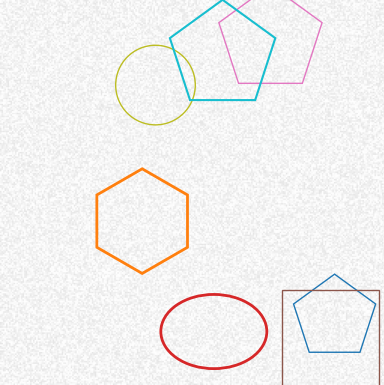[{"shape": "pentagon", "thickness": 1, "radius": 0.56, "center": [0.869, 0.176]}, {"shape": "hexagon", "thickness": 2, "radius": 0.68, "center": [0.369, 0.426]}, {"shape": "oval", "thickness": 2, "radius": 0.69, "center": [0.555, 0.139]}, {"shape": "square", "thickness": 1, "radius": 0.63, "center": [0.859, 0.122]}, {"shape": "pentagon", "thickness": 1, "radius": 0.7, "center": [0.703, 0.898]}, {"shape": "circle", "thickness": 1, "radius": 0.52, "center": [0.404, 0.779]}, {"shape": "pentagon", "thickness": 1.5, "radius": 0.72, "center": [0.578, 0.857]}]